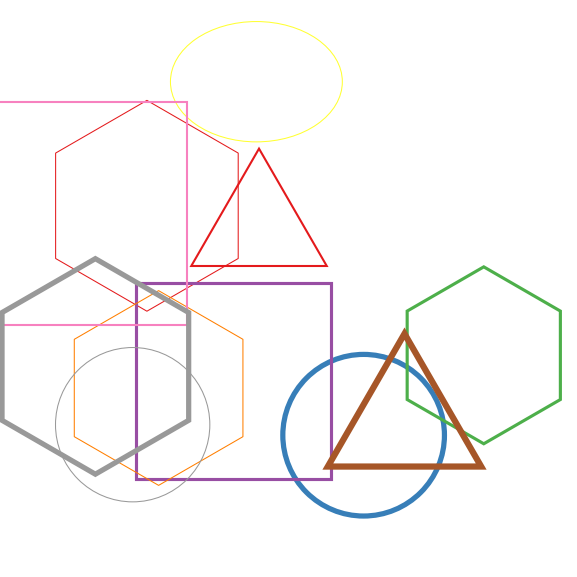[{"shape": "triangle", "thickness": 1, "radius": 0.68, "center": [0.448, 0.606]}, {"shape": "hexagon", "thickness": 0.5, "radius": 0.91, "center": [0.254, 0.643]}, {"shape": "circle", "thickness": 2.5, "radius": 0.7, "center": [0.63, 0.246]}, {"shape": "hexagon", "thickness": 1.5, "radius": 0.77, "center": [0.838, 0.384]}, {"shape": "square", "thickness": 1.5, "radius": 0.85, "center": [0.405, 0.339]}, {"shape": "hexagon", "thickness": 0.5, "radius": 0.84, "center": [0.275, 0.327]}, {"shape": "oval", "thickness": 0.5, "radius": 0.74, "center": [0.444, 0.858]}, {"shape": "triangle", "thickness": 3, "radius": 0.77, "center": [0.7, 0.268]}, {"shape": "square", "thickness": 1, "radius": 0.96, "center": [0.13, 0.63]}, {"shape": "circle", "thickness": 0.5, "radius": 0.67, "center": [0.23, 0.264]}, {"shape": "hexagon", "thickness": 2.5, "radius": 0.93, "center": [0.165, 0.365]}]